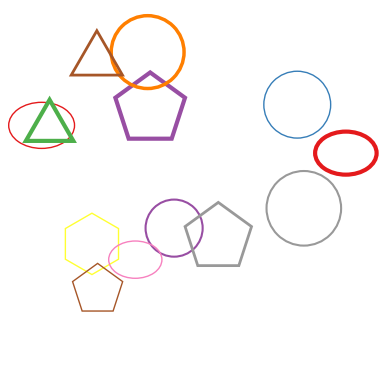[{"shape": "oval", "thickness": 1, "radius": 0.43, "center": [0.108, 0.674]}, {"shape": "oval", "thickness": 3, "radius": 0.4, "center": [0.898, 0.602]}, {"shape": "circle", "thickness": 1, "radius": 0.43, "center": [0.772, 0.728]}, {"shape": "triangle", "thickness": 3, "radius": 0.36, "center": [0.129, 0.67]}, {"shape": "pentagon", "thickness": 3, "radius": 0.48, "center": [0.39, 0.717]}, {"shape": "circle", "thickness": 1.5, "radius": 0.37, "center": [0.452, 0.407]}, {"shape": "circle", "thickness": 2.5, "radius": 0.47, "center": [0.383, 0.865]}, {"shape": "hexagon", "thickness": 1, "radius": 0.4, "center": [0.239, 0.367]}, {"shape": "pentagon", "thickness": 1, "radius": 0.34, "center": [0.254, 0.247]}, {"shape": "triangle", "thickness": 2, "radius": 0.38, "center": [0.252, 0.843]}, {"shape": "oval", "thickness": 1, "radius": 0.35, "center": [0.351, 0.326]}, {"shape": "pentagon", "thickness": 2, "radius": 0.45, "center": [0.567, 0.384]}, {"shape": "circle", "thickness": 1.5, "radius": 0.48, "center": [0.789, 0.459]}]